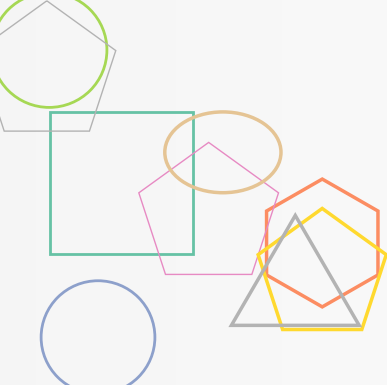[{"shape": "square", "thickness": 2, "radius": 0.92, "center": [0.313, 0.526]}, {"shape": "hexagon", "thickness": 2.5, "radius": 0.83, "center": [0.832, 0.369]}, {"shape": "circle", "thickness": 2, "radius": 0.73, "center": [0.253, 0.124]}, {"shape": "pentagon", "thickness": 1, "radius": 0.95, "center": [0.538, 0.441]}, {"shape": "circle", "thickness": 2, "radius": 0.74, "center": [0.127, 0.87]}, {"shape": "pentagon", "thickness": 2.5, "radius": 0.87, "center": [0.831, 0.285]}, {"shape": "oval", "thickness": 2.5, "radius": 0.75, "center": [0.575, 0.604]}, {"shape": "pentagon", "thickness": 1, "radius": 0.94, "center": [0.121, 0.811]}, {"shape": "triangle", "thickness": 2.5, "radius": 0.95, "center": [0.762, 0.25]}]